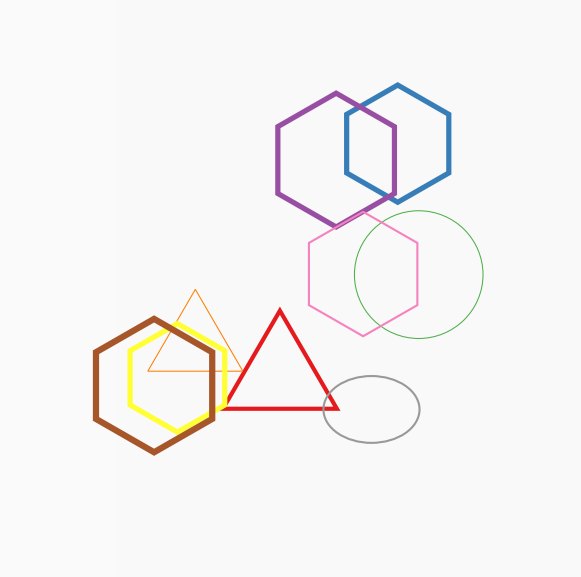[{"shape": "triangle", "thickness": 2, "radius": 0.57, "center": [0.482, 0.348]}, {"shape": "hexagon", "thickness": 2.5, "radius": 0.51, "center": [0.684, 0.75]}, {"shape": "circle", "thickness": 0.5, "radius": 0.55, "center": [0.72, 0.524]}, {"shape": "hexagon", "thickness": 2.5, "radius": 0.58, "center": [0.578, 0.722]}, {"shape": "triangle", "thickness": 0.5, "radius": 0.47, "center": [0.336, 0.404]}, {"shape": "hexagon", "thickness": 2.5, "radius": 0.47, "center": [0.305, 0.345]}, {"shape": "hexagon", "thickness": 3, "radius": 0.58, "center": [0.265, 0.331]}, {"shape": "hexagon", "thickness": 1, "radius": 0.54, "center": [0.625, 0.525]}, {"shape": "oval", "thickness": 1, "radius": 0.41, "center": [0.639, 0.29]}]